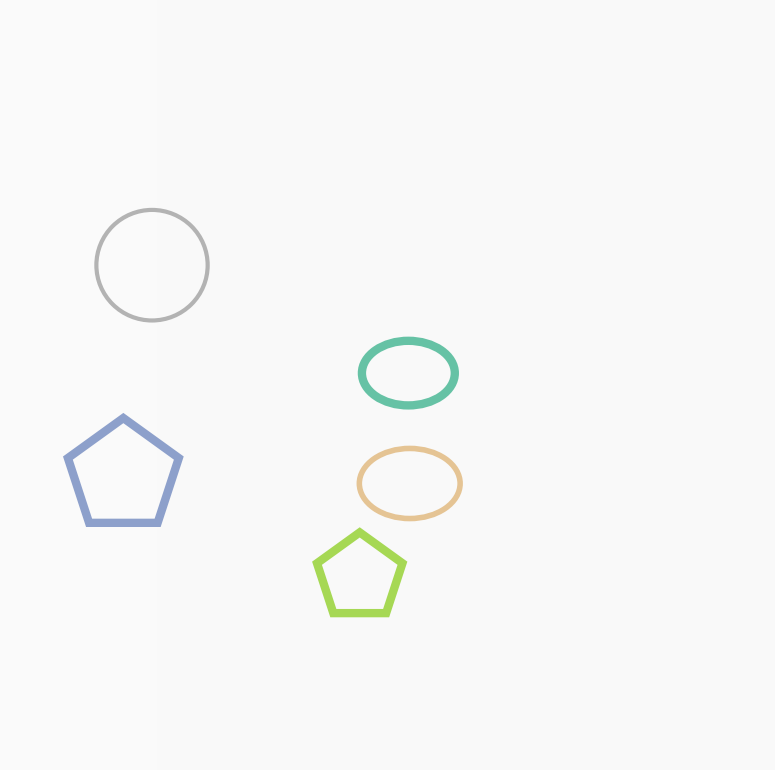[{"shape": "oval", "thickness": 3, "radius": 0.3, "center": [0.527, 0.515]}, {"shape": "pentagon", "thickness": 3, "radius": 0.38, "center": [0.159, 0.382]}, {"shape": "pentagon", "thickness": 3, "radius": 0.29, "center": [0.464, 0.251]}, {"shape": "oval", "thickness": 2, "radius": 0.33, "center": [0.529, 0.372]}, {"shape": "circle", "thickness": 1.5, "radius": 0.36, "center": [0.196, 0.656]}]